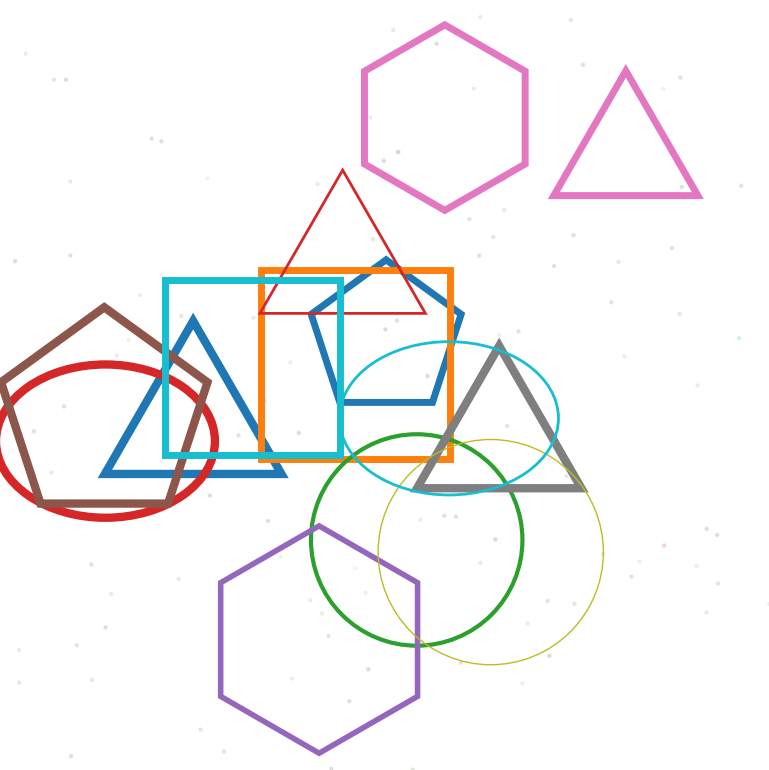[{"shape": "triangle", "thickness": 3, "radius": 0.66, "center": [0.251, 0.451]}, {"shape": "pentagon", "thickness": 2.5, "radius": 0.51, "center": [0.501, 0.56]}, {"shape": "square", "thickness": 2.5, "radius": 0.61, "center": [0.462, 0.527]}, {"shape": "circle", "thickness": 1.5, "radius": 0.69, "center": [0.541, 0.299]}, {"shape": "oval", "thickness": 3, "radius": 0.71, "center": [0.137, 0.427]}, {"shape": "triangle", "thickness": 1, "radius": 0.62, "center": [0.445, 0.655]}, {"shape": "hexagon", "thickness": 2, "radius": 0.74, "center": [0.414, 0.169]}, {"shape": "pentagon", "thickness": 3, "radius": 0.7, "center": [0.135, 0.46]}, {"shape": "hexagon", "thickness": 2.5, "radius": 0.6, "center": [0.578, 0.847]}, {"shape": "triangle", "thickness": 2.5, "radius": 0.54, "center": [0.813, 0.8]}, {"shape": "triangle", "thickness": 3, "radius": 0.62, "center": [0.648, 0.428]}, {"shape": "circle", "thickness": 0.5, "radius": 0.73, "center": [0.637, 0.283]}, {"shape": "square", "thickness": 2.5, "radius": 0.57, "center": [0.328, 0.522]}, {"shape": "oval", "thickness": 1, "radius": 0.71, "center": [0.583, 0.457]}]